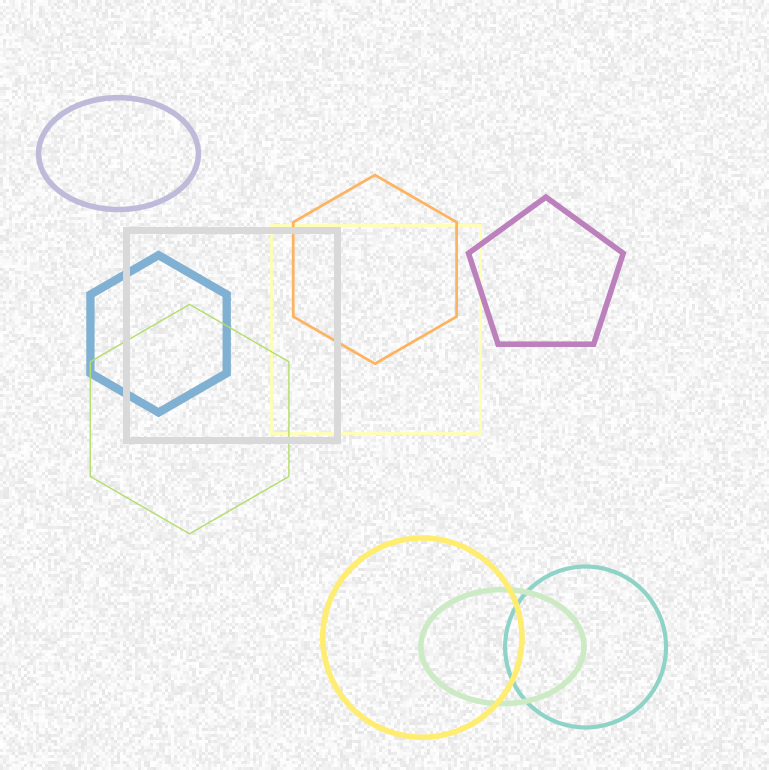[{"shape": "circle", "thickness": 1.5, "radius": 0.52, "center": [0.761, 0.16]}, {"shape": "square", "thickness": 1, "radius": 0.68, "center": [0.487, 0.573]}, {"shape": "oval", "thickness": 2, "radius": 0.52, "center": [0.154, 0.801]}, {"shape": "hexagon", "thickness": 3, "radius": 0.51, "center": [0.206, 0.566]}, {"shape": "hexagon", "thickness": 1, "radius": 0.61, "center": [0.487, 0.65]}, {"shape": "hexagon", "thickness": 0.5, "radius": 0.74, "center": [0.246, 0.456]}, {"shape": "square", "thickness": 2.5, "radius": 0.68, "center": [0.301, 0.565]}, {"shape": "pentagon", "thickness": 2, "radius": 0.53, "center": [0.709, 0.638]}, {"shape": "oval", "thickness": 2, "radius": 0.53, "center": [0.652, 0.16]}, {"shape": "circle", "thickness": 2, "radius": 0.65, "center": [0.549, 0.172]}]